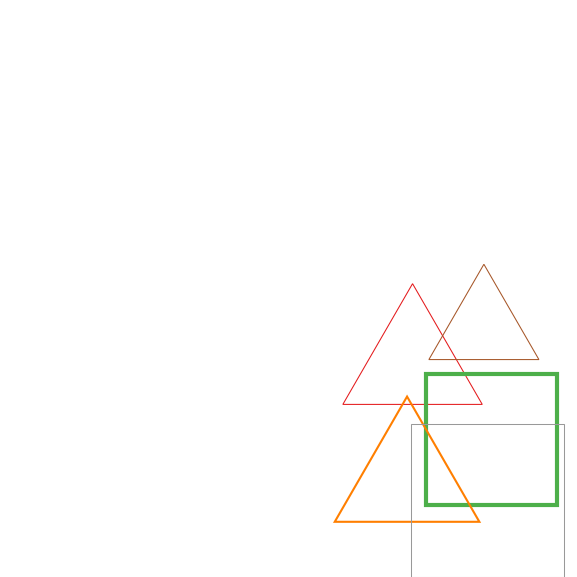[{"shape": "triangle", "thickness": 0.5, "radius": 0.7, "center": [0.714, 0.369]}, {"shape": "square", "thickness": 2, "radius": 0.57, "center": [0.85, 0.239]}, {"shape": "triangle", "thickness": 1, "radius": 0.72, "center": [0.705, 0.168]}, {"shape": "triangle", "thickness": 0.5, "radius": 0.55, "center": [0.838, 0.432]}, {"shape": "square", "thickness": 0.5, "radius": 0.66, "center": [0.844, 0.132]}]